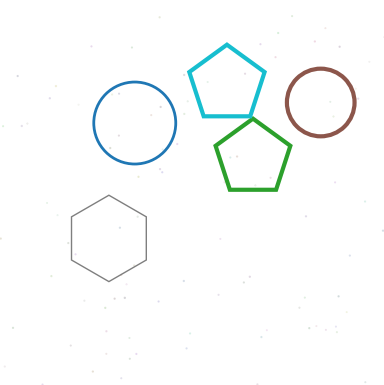[{"shape": "circle", "thickness": 2, "radius": 0.53, "center": [0.35, 0.68]}, {"shape": "pentagon", "thickness": 3, "radius": 0.51, "center": [0.657, 0.59]}, {"shape": "circle", "thickness": 3, "radius": 0.44, "center": [0.833, 0.734]}, {"shape": "hexagon", "thickness": 1, "radius": 0.56, "center": [0.283, 0.381]}, {"shape": "pentagon", "thickness": 3, "radius": 0.51, "center": [0.589, 0.781]}]